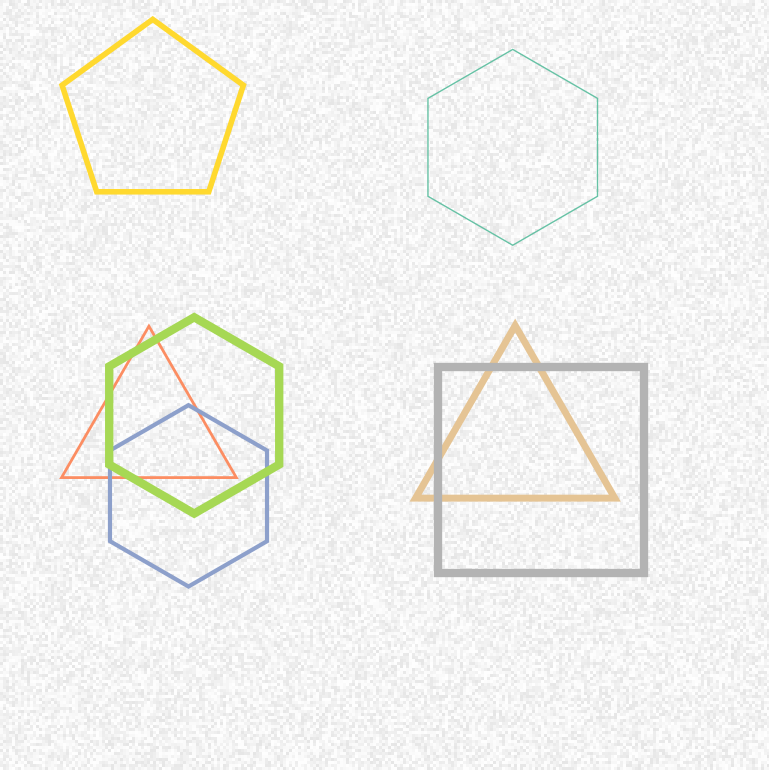[{"shape": "hexagon", "thickness": 0.5, "radius": 0.64, "center": [0.666, 0.809]}, {"shape": "triangle", "thickness": 1, "radius": 0.66, "center": [0.193, 0.445]}, {"shape": "hexagon", "thickness": 1.5, "radius": 0.59, "center": [0.245, 0.356]}, {"shape": "hexagon", "thickness": 3, "radius": 0.64, "center": [0.252, 0.46]}, {"shape": "pentagon", "thickness": 2, "radius": 0.62, "center": [0.198, 0.851]}, {"shape": "triangle", "thickness": 2.5, "radius": 0.75, "center": [0.669, 0.428]}, {"shape": "square", "thickness": 3, "radius": 0.67, "center": [0.702, 0.39]}]